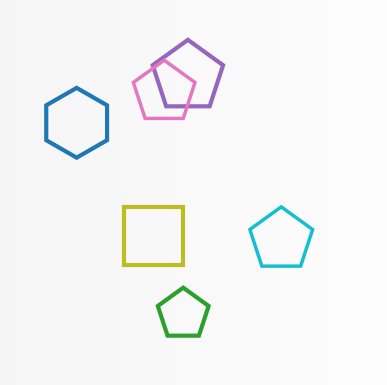[{"shape": "hexagon", "thickness": 3, "radius": 0.45, "center": [0.198, 0.681]}, {"shape": "pentagon", "thickness": 3, "radius": 0.34, "center": [0.473, 0.184]}, {"shape": "pentagon", "thickness": 3, "radius": 0.48, "center": [0.485, 0.801]}, {"shape": "pentagon", "thickness": 2.5, "radius": 0.42, "center": [0.424, 0.76]}, {"shape": "square", "thickness": 3, "radius": 0.38, "center": [0.396, 0.387]}, {"shape": "pentagon", "thickness": 2.5, "radius": 0.43, "center": [0.726, 0.378]}]